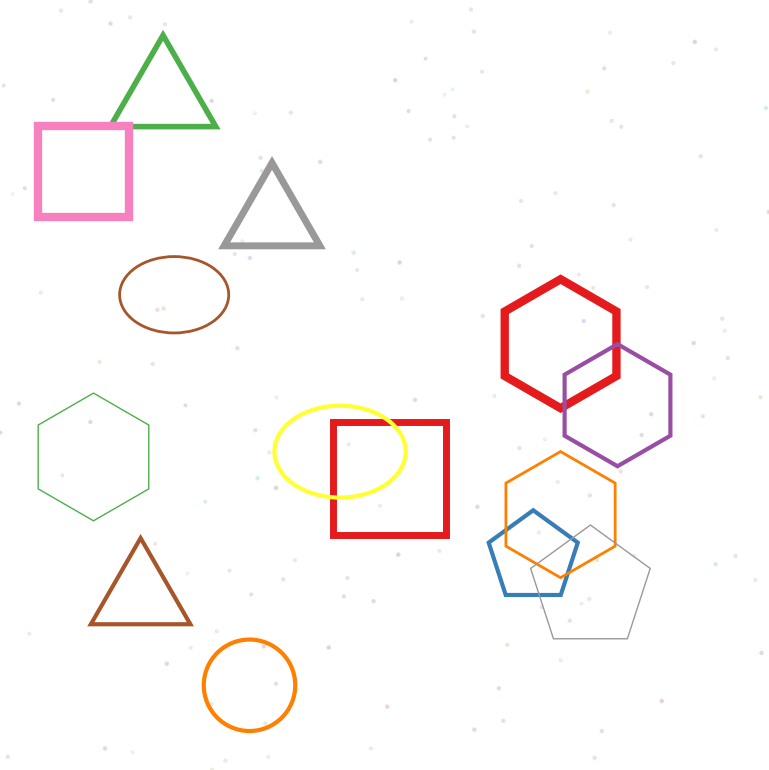[{"shape": "hexagon", "thickness": 3, "radius": 0.42, "center": [0.728, 0.554]}, {"shape": "square", "thickness": 2.5, "radius": 0.37, "center": [0.506, 0.378]}, {"shape": "pentagon", "thickness": 1.5, "radius": 0.3, "center": [0.693, 0.276]}, {"shape": "triangle", "thickness": 2, "radius": 0.4, "center": [0.212, 0.875]}, {"shape": "hexagon", "thickness": 0.5, "radius": 0.41, "center": [0.121, 0.407]}, {"shape": "hexagon", "thickness": 1.5, "radius": 0.4, "center": [0.802, 0.474]}, {"shape": "circle", "thickness": 1.5, "radius": 0.3, "center": [0.324, 0.11]}, {"shape": "hexagon", "thickness": 1, "radius": 0.41, "center": [0.728, 0.332]}, {"shape": "oval", "thickness": 1.5, "radius": 0.43, "center": [0.442, 0.413]}, {"shape": "oval", "thickness": 1, "radius": 0.35, "center": [0.226, 0.617]}, {"shape": "triangle", "thickness": 1.5, "radius": 0.37, "center": [0.183, 0.227]}, {"shape": "square", "thickness": 3, "radius": 0.3, "center": [0.109, 0.777]}, {"shape": "triangle", "thickness": 2.5, "radius": 0.36, "center": [0.353, 0.717]}, {"shape": "pentagon", "thickness": 0.5, "radius": 0.41, "center": [0.767, 0.236]}]